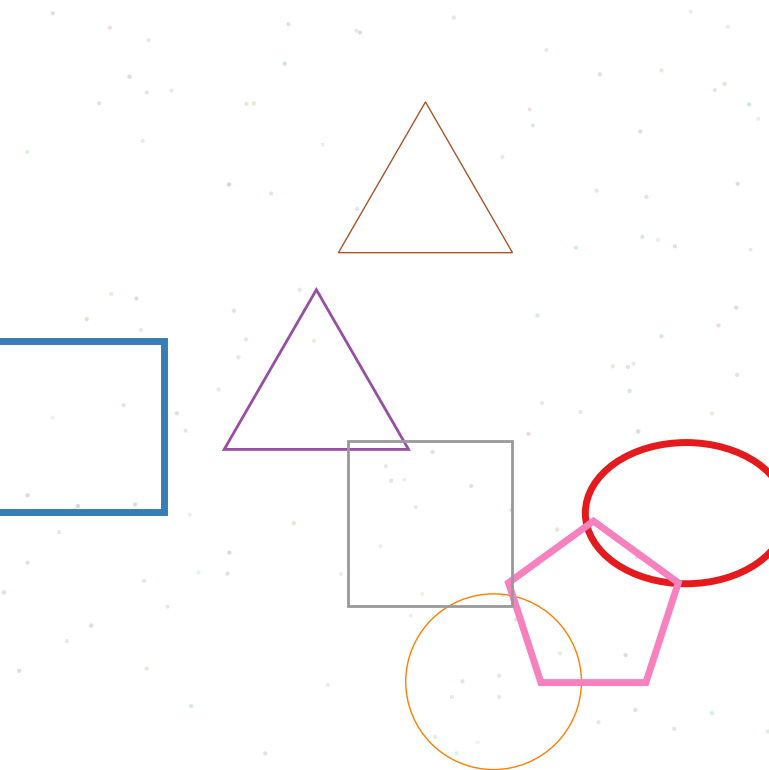[{"shape": "oval", "thickness": 2.5, "radius": 0.65, "center": [0.891, 0.334]}, {"shape": "square", "thickness": 2.5, "radius": 0.55, "center": [0.103, 0.446]}, {"shape": "triangle", "thickness": 1, "radius": 0.69, "center": [0.411, 0.485]}, {"shape": "circle", "thickness": 0.5, "radius": 0.57, "center": [0.641, 0.115]}, {"shape": "triangle", "thickness": 0.5, "radius": 0.65, "center": [0.553, 0.737]}, {"shape": "pentagon", "thickness": 2.5, "radius": 0.58, "center": [0.771, 0.207]}, {"shape": "square", "thickness": 1, "radius": 0.53, "center": [0.558, 0.32]}]